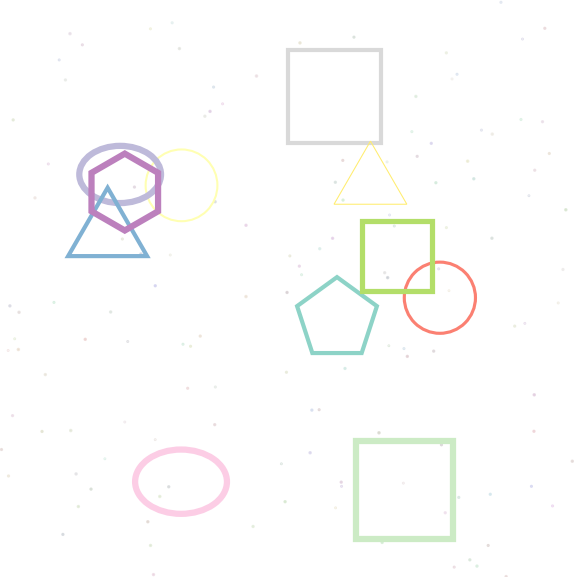[{"shape": "pentagon", "thickness": 2, "radius": 0.36, "center": [0.584, 0.447]}, {"shape": "circle", "thickness": 1, "radius": 0.31, "center": [0.314, 0.678]}, {"shape": "oval", "thickness": 3, "radius": 0.35, "center": [0.208, 0.697]}, {"shape": "circle", "thickness": 1.5, "radius": 0.31, "center": [0.762, 0.484]}, {"shape": "triangle", "thickness": 2, "radius": 0.39, "center": [0.186, 0.595]}, {"shape": "square", "thickness": 2.5, "radius": 0.3, "center": [0.688, 0.556]}, {"shape": "oval", "thickness": 3, "radius": 0.4, "center": [0.313, 0.165]}, {"shape": "square", "thickness": 2, "radius": 0.4, "center": [0.58, 0.833]}, {"shape": "hexagon", "thickness": 3, "radius": 0.33, "center": [0.216, 0.667]}, {"shape": "square", "thickness": 3, "radius": 0.42, "center": [0.7, 0.151]}, {"shape": "triangle", "thickness": 0.5, "radius": 0.36, "center": [0.641, 0.682]}]